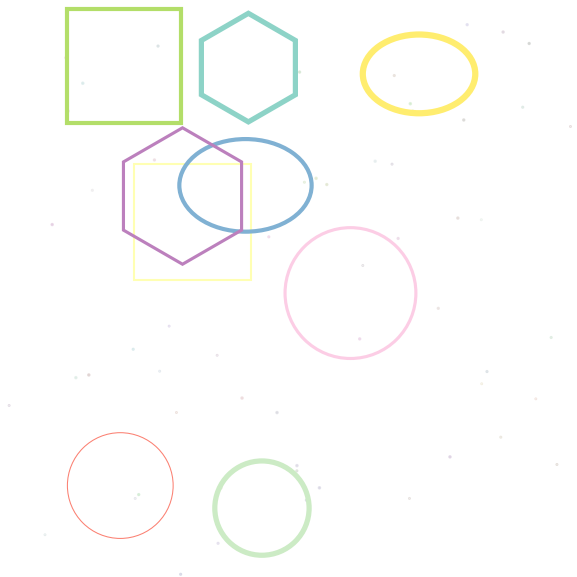[{"shape": "hexagon", "thickness": 2.5, "radius": 0.47, "center": [0.43, 0.882]}, {"shape": "square", "thickness": 1, "radius": 0.5, "center": [0.333, 0.615]}, {"shape": "circle", "thickness": 0.5, "radius": 0.46, "center": [0.208, 0.158]}, {"shape": "oval", "thickness": 2, "radius": 0.57, "center": [0.425, 0.678]}, {"shape": "square", "thickness": 2, "radius": 0.49, "center": [0.214, 0.884]}, {"shape": "circle", "thickness": 1.5, "radius": 0.57, "center": [0.607, 0.492]}, {"shape": "hexagon", "thickness": 1.5, "radius": 0.59, "center": [0.316, 0.66]}, {"shape": "circle", "thickness": 2.5, "radius": 0.41, "center": [0.454, 0.119]}, {"shape": "oval", "thickness": 3, "radius": 0.49, "center": [0.726, 0.871]}]